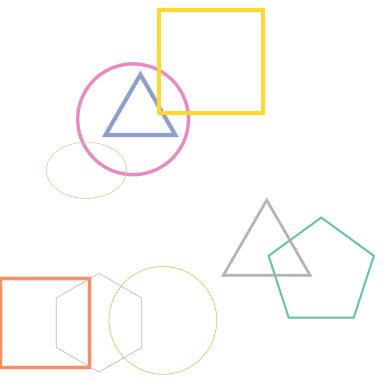[{"shape": "pentagon", "thickness": 1.5, "radius": 0.72, "center": [0.834, 0.291]}, {"shape": "square", "thickness": 2.5, "radius": 0.58, "center": [0.116, 0.163]}, {"shape": "triangle", "thickness": 3, "radius": 0.52, "center": [0.365, 0.702]}, {"shape": "circle", "thickness": 2.5, "radius": 0.72, "center": [0.346, 0.69]}, {"shape": "circle", "thickness": 0.5, "radius": 0.7, "center": [0.423, 0.168]}, {"shape": "square", "thickness": 3, "radius": 0.67, "center": [0.548, 0.84]}, {"shape": "oval", "thickness": 0.5, "radius": 0.52, "center": [0.225, 0.558]}, {"shape": "triangle", "thickness": 2, "radius": 0.65, "center": [0.693, 0.35]}, {"shape": "hexagon", "thickness": 0.5, "radius": 0.64, "center": [0.257, 0.162]}]